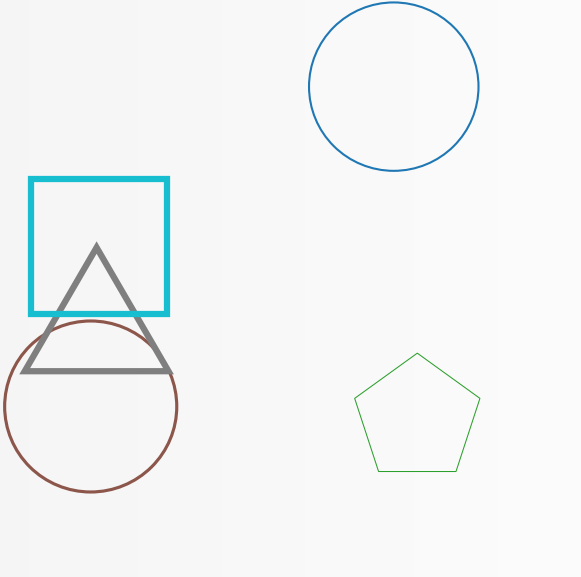[{"shape": "circle", "thickness": 1, "radius": 0.73, "center": [0.677, 0.849]}, {"shape": "pentagon", "thickness": 0.5, "radius": 0.57, "center": [0.718, 0.274]}, {"shape": "circle", "thickness": 1.5, "radius": 0.74, "center": [0.156, 0.295]}, {"shape": "triangle", "thickness": 3, "radius": 0.71, "center": [0.166, 0.428]}, {"shape": "square", "thickness": 3, "radius": 0.58, "center": [0.171, 0.572]}]